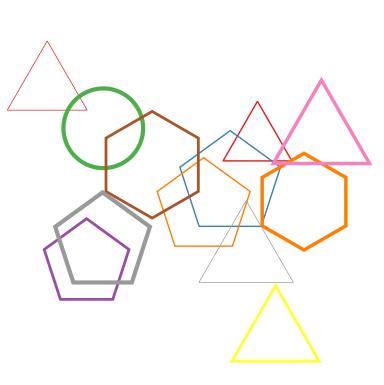[{"shape": "triangle", "thickness": 0.5, "radius": 0.6, "center": [0.123, 0.774]}, {"shape": "triangle", "thickness": 1, "radius": 0.52, "center": [0.669, 0.634]}, {"shape": "pentagon", "thickness": 1, "radius": 0.69, "center": [0.598, 0.523]}, {"shape": "circle", "thickness": 3, "radius": 0.52, "center": [0.268, 0.667]}, {"shape": "pentagon", "thickness": 2, "radius": 0.58, "center": [0.225, 0.316]}, {"shape": "pentagon", "thickness": 1, "radius": 0.63, "center": [0.529, 0.463]}, {"shape": "hexagon", "thickness": 2.5, "radius": 0.63, "center": [0.79, 0.476]}, {"shape": "triangle", "thickness": 2, "radius": 0.65, "center": [0.716, 0.127]}, {"shape": "hexagon", "thickness": 2, "radius": 0.69, "center": [0.395, 0.572]}, {"shape": "triangle", "thickness": 2.5, "radius": 0.72, "center": [0.835, 0.648]}, {"shape": "pentagon", "thickness": 3, "radius": 0.65, "center": [0.266, 0.371]}, {"shape": "triangle", "thickness": 0.5, "radius": 0.71, "center": [0.639, 0.337]}]